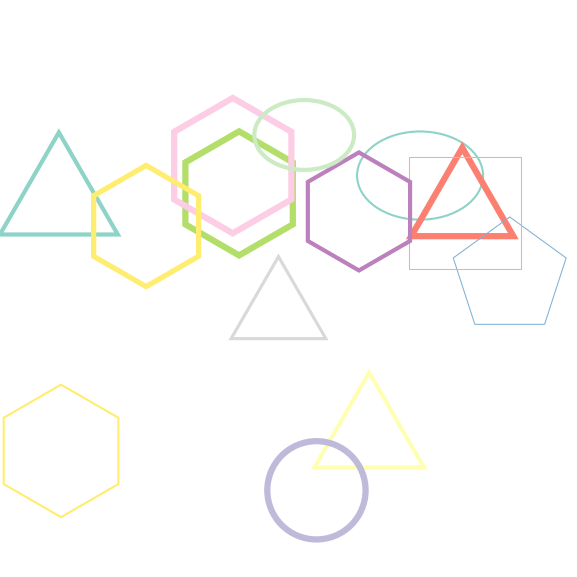[{"shape": "oval", "thickness": 1, "radius": 0.55, "center": [0.727, 0.695]}, {"shape": "triangle", "thickness": 2, "radius": 0.59, "center": [0.102, 0.652]}, {"shape": "triangle", "thickness": 2, "radius": 0.55, "center": [0.639, 0.245]}, {"shape": "circle", "thickness": 3, "radius": 0.43, "center": [0.548, 0.15]}, {"shape": "triangle", "thickness": 3, "radius": 0.51, "center": [0.801, 0.641]}, {"shape": "pentagon", "thickness": 0.5, "radius": 0.51, "center": [0.883, 0.521]}, {"shape": "square", "thickness": 0.5, "radius": 0.49, "center": [0.805, 0.63]}, {"shape": "hexagon", "thickness": 3, "radius": 0.54, "center": [0.414, 0.664]}, {"shape": "hexagon", "thickness": 3, "radius": 0.59, "center": [0.403, 0.712]}, {"shape": "triangle", "thickness": 1.5, "radius": 0.47, "center": [0.482, 0.46]}, {"shape": "hexagon", "thickness": 2, "radius": 0.51, "center": [0.622, 0.633]}, {"shape": "oval", "thickness": 2, "radius": 0.43, "center": [0.527, 0.765]}, {"shape": "hexagon", "thickness": 2.5, "radius": 0.52, "center": [0.253, 0.608]}, {"shape": "hexagon", "thickness": 1, "radius": 0.57, "center": [0.106, 0.218]}]